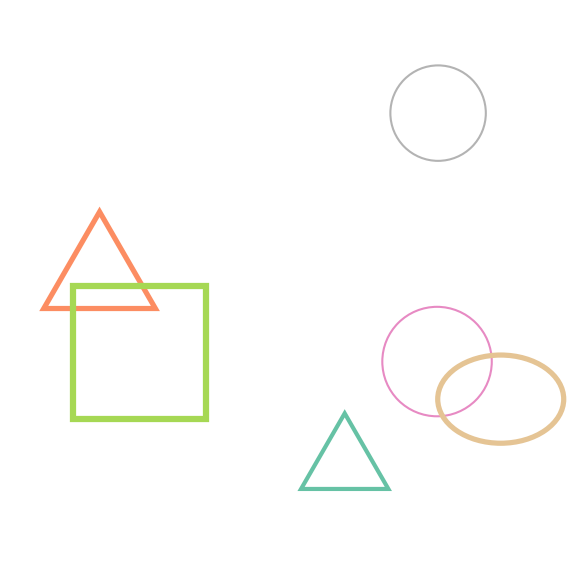[{"shape": "triangle", "thickness": 2, "radius": 0.44, "center": [0.597, 0.196]}, {"shape": "triangle", "thickness": 2.5, "radius": 0.56, "center": [0.172, 0.521]}, {"shape": "circle", "thickness": 1, "radius": 0.47, "center": [0.757, 0.373]}, {"shape": "square", "thickness": 3, "radius": 0.58, "center": [0.242, 0.389]}, {"shape": "oval", "thickness": 2.5, "radius": 0.55, "center": [0.867, 0.308]}, {"shape": "circle", "thickness": 1, "radius": 0.41, "center": [0.759, 0.803]}]